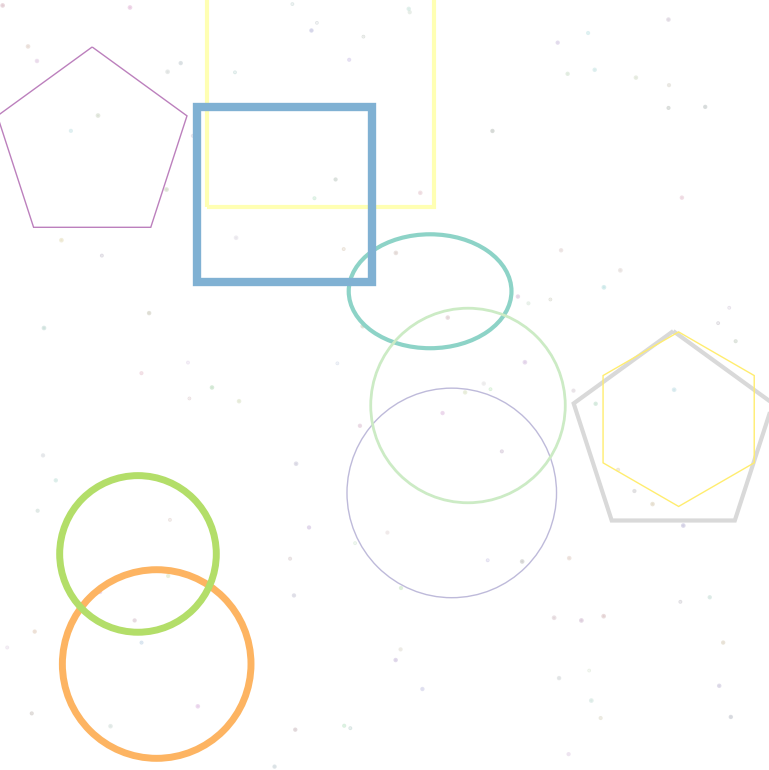[{"shape": "oval", "thickness": 1.5, "radius": 0.53, "center": [0.559, 0.622]}, {"shape": "square", "thickness": 1.5, "radius": 0.73, "center": [0.416, 0.878]}, {"shape": "circle", "thickness": 0.5, "radius": 0.68, "center": [0.587, 0.36]}, {"shape": "square", "thickness": 3, "radius": 0.57, "center": [0.369, 0.748]}, {"shape": "circle", "thickness": 2.5, "radius": 0.61, "center": [0.203, 0.138]}, {"shape": "circle", "thickness": 2.5, "radius": 0.51, "center": [0.179, 0.281]}, {"shape": "pentagon", "thickness": 1.5, "radius": 0.68, "center": [0.874, 0.434]}, {"shape": "pentagon", "thickness": 0.5, "radius": 0.65, "center": [0.12, 0.81]}, {"shape": "circle", "thickness": 1, "radius": 0.63, "center": [0.608, 0.473]}, {"shape": "hexagon", "thickness": 0.5, "radius": 0.57, "center": [0.881, 0.456]}]